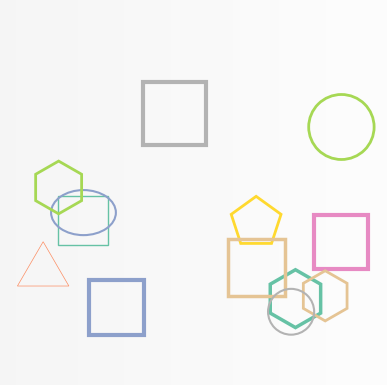[{"shape": "hexagon", "thickness": 2.5, "radius": 0.38, "center": [0.762, 0.224]}, {"shape": "square", "thickness": 1, "radius": 0.32, "center": [0.215, 0.427]}, {"shape": "triangle", "thickness": 0.5, "radius": 0.38, "center": [0.111, 0.295]}, {"shape": "oval", "thickness": 1.5, "radius": 0.42, "center": [0.215, 0.448]}, {"shape": "square", "thickness": 3, "radius": 0.35, "center": [0.3, 0.201]}, {"shape": "square", "thickness": 3, "radius": 0.35, "center": [0.88, 0.371]}, {"shape": "hexagon", "thickness": 2, "radius": 0.34, "center": [0.151, 0.513]}, {"shape": "circle", "thickness": 2, "radius": 0.42, "center": [0.881, 0.67]}, {"shape": "pentagon", "thickness": 2, "radius": 0.34, "center": [0.661, 0.422]}, {"shape": "square", "thickness": 2.5, "radius": 0.37, "center": [0.661, 0.306]}, {"shape": "hexagon", "thickness": 2, "radius": 0.33, "center": [0.839, 0.232]}, {"shape": "square", "thickness": 3, "radius": 0.41, "center": [0.451, 0.706]}, {"shape": "circle", "thickness": 1.5, "radius": 0.3, "center": [0.751, 0.19]}]